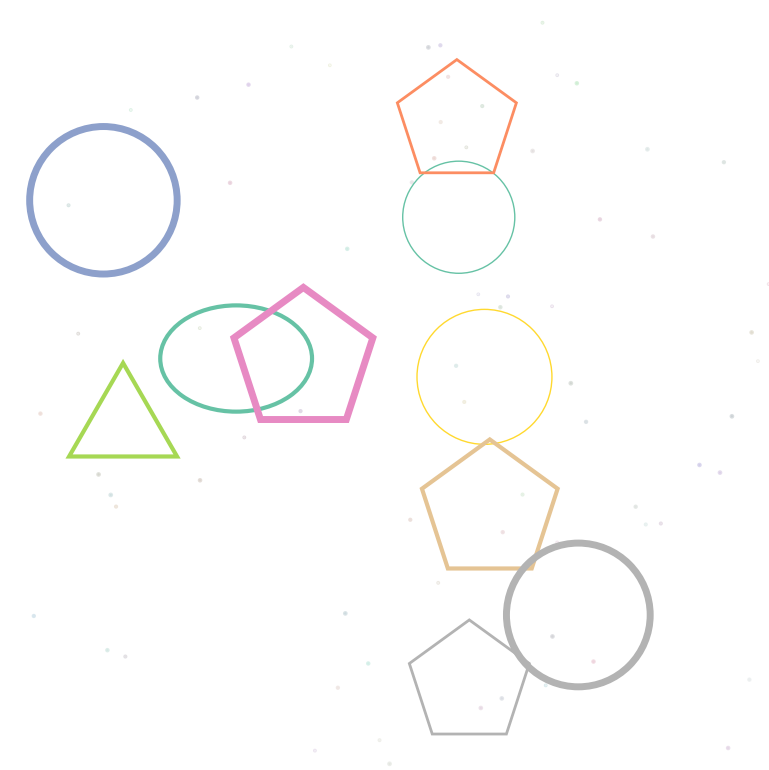[{"shape": "oval", "thickness": 1.5, "radius": 0.49, "center": [0.307, 0.534]}, {"shape": "circle", "thickness": 0.5, "radius": 0.36, "center": [0.596, 0.718]}, {"shape": "pentagon", "thickness": 1, "radius": 0.41, "center": [0.593, 0.841]}, {"shape": "circle", "thickness": 2.5, "radius": 0.48, "center": [0.134, 0.74]}, {"shape": "pentagon", "thickness": 2.5, "radius": 0.47, "center": [0.394, 0.532]}, {"shape": "triangle", "thickness": 1.5, "radius": 0.4, "center": [0.16, 0.448]}, {"shape": "circle", "thickness": 0.5, "radius": 0.44, "center": [0.629, 0.511]}, {"shape": "pentagon", "thickness": 1.5, "radius": 0.46, "center": [0.636, 0.337]}, {"shape": "circle", "thickness": 2.5, "radius": 0.47, "center": [0.751, 0.201]}, {"shape": "pentagon", "thickness": 1, "radius": 0.41, "center": [0.61, 0.113]}]